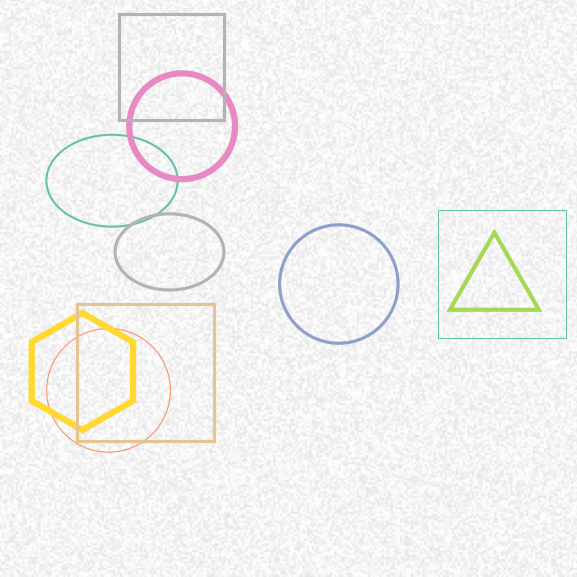[{"shape": "square", "thickness": 0.5, "radius": 0.55, "center": [0.869, 0.525]}, {"shape": "oval", "thickness": 1, "radius": 0.57, "center": [0.194, 0.686]}, {"shape": "circle", "thickness": 0.5, "radius": 0.54, "center": [0.188, 0.323]}, {"shape": "circle", "thickness": 1.5, "radius": 0.51, "center": [0.587, 0.507]}, {"shape": "circle", "thickness": 3, "radius": 0.46, "center": [0.315, 0.781]}, {"shape": "triangle", "thickness": 2, "radius": 0.45, "center": [0.856, 0.507]}, {"shape": "hexagon", "thickness": 3, "radius": 0.51, "center": [0.143, 0.356]}, {"shape": "square", "thickness": 1.5, "radius": 0.59, "center": [0.252, 0.354]}, {"shape": "square", "thickness": 1.5, "radius": 0.46, "center": [0.297, 0.883]}, {"shape": "oval", "thickness": 1.5, "radius": 0.47, "center": [0.293, 0.563]}]